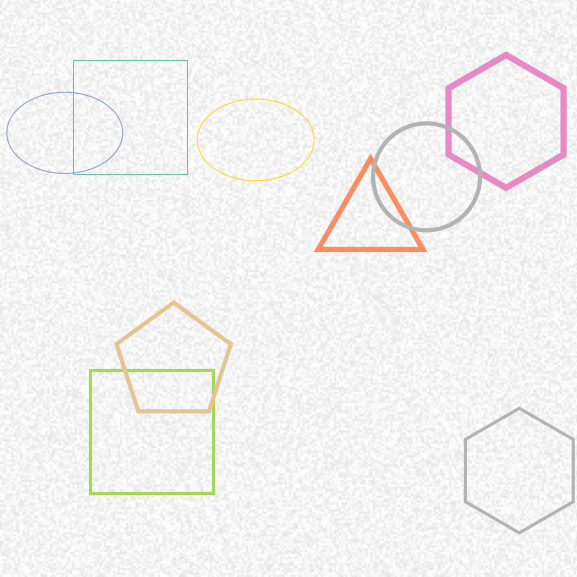[{"shape": "square", "thickness": 0.5, "radius": 0.5, "center": [0.225, 0.797]}, {"shape": "triangle", "thickness": 2.5, "radius": 0.52, "center": [0.642, 0.62]}, {"shape": "oval", "thickness": 0.5, "radius": 0.5, "center": [0.112, 0.769]}, {"shape": "hexagon", "thickness": 3, "radius": 0.58, "center": [0.876, 0.789]}, {"shape": "square", "thickness": 1.5, "radius": 0.53, "center": [0.262, 0.252]}, {"shape": "oval", "thickness": 0.5, "radius": 0.51, "center": [0.443, 0.757]}, {"shape": "pentagon", "thickness": 2, "radius": 0.52, "center": [0.301, 0.371]}, {"shape": "hexagon", "thickness": 1.5, "radius": 0.54, "center": [0.899, 0.184]}, {"shape": "circle", "thickness": 2, "radius": 0.46, "center": [0.739, 0.693]}]